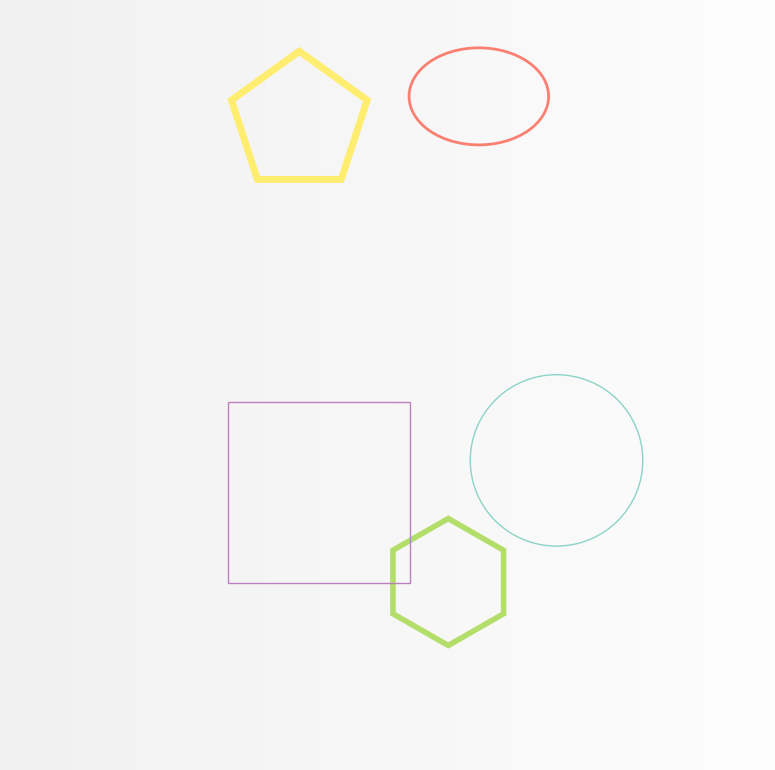[{"shape": "circle", "thickness": 0.5, "radius": 0.56, "center": [0.718, 0.402]}, {"shape": "oval", "thickness": 1, "radius": 0.45, "center": [0.618, 0.875]}, {"shape": "hexagon", "thickness": 2, "radius": 0.41, "center": [0.578, 0.244]}, {"shape": "square", "thickness": 0.5, "radius": 0.59, "center": [0.411, 0.36]}, {"shape": "pentagon", "thickness": 2.5, "radius": 0.46, "center": [0.386, 0.841]}]